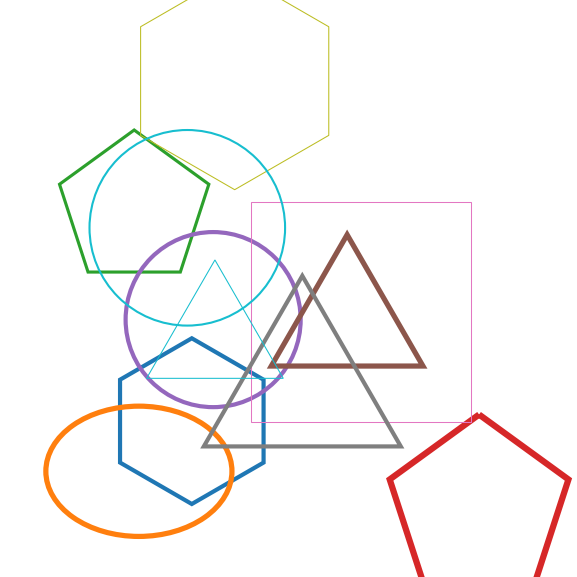[{"shape": "hexagon", "thickness": 2, "radius": 0.72, "center": [0.332, 0.27]}, {"shape": "oval", "thickness": 2.5, "radius": 0.81, "center": [0.241, 0.183]}, {"shape": "pentagon", "thickness": 1.5, "radius": 0.68, "center": [0.232, 0.638]}, {"shape": "pentagon", "thickness": 3, "radius": 0.81, "center": [0.83, 0.119]}, {"shape": "circle", "thickness": 2, "radius": 0.76, "center": [0.369, 0.446]}, {"shape": "triangle", "thickness": 2.5, "radius": 0.76, "center": [0.601, 0.441]}, {"shape": "square", "thickness": 0.5, "radius": 0.95, "center": [0.624, 0.458]}, {"shape": "triangle", "thickness": 2, "radius": 0.98, "center": [0.523, 0.325]}, {"shape": "hexagon", "thickness": 0.5, "radius": 0.94, "center": [0.406, 0.859]}, {"shape": "triangle", "thickness": 0.5, "radius": 0.68, "center": [0.372, 0.412]}, {"shape": "circle", "thickness": 1, "radius": 0.85, "center": [0.324, 0.605]}]